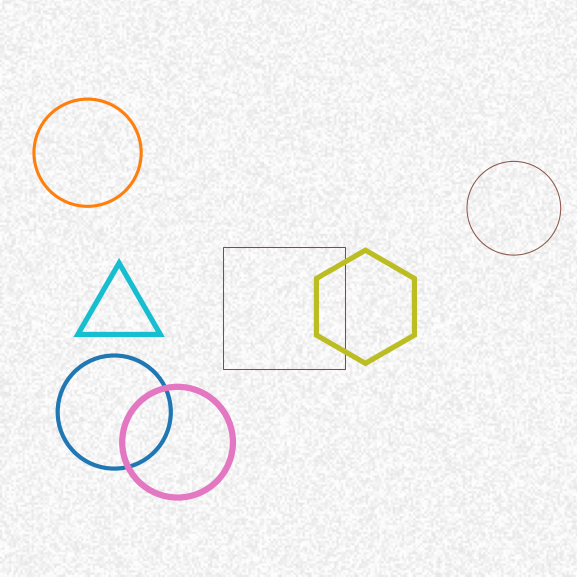[{"shape": "circle", "thickness": 2, "radius": 0.49, "center": [0.198, 0.286]}, {"shape": "circle", "thickness": 1.5, "radius": 0.46, "center": [0.152, 0.735]}, {"shape": "square", "thickness": 0.5, "radius": 0.53, "center": [0.492, 0.466]}, {"shape": "circle", "thickness": 0.5, "radius": 0.41, "center": [0.89, 0.639]}, {"shape": "circle", "thickness": 3, "radius": 0.48, "center": [0.307, 0.233]}, {"shape": "hexagon", "thickness": 2.5, "radius": 0.49, "center": [0.633, 0.468]}, {"shape": "triangle", "thickness": 2.5, "radius": 0.41, "center": [0.206, 0.461]}]